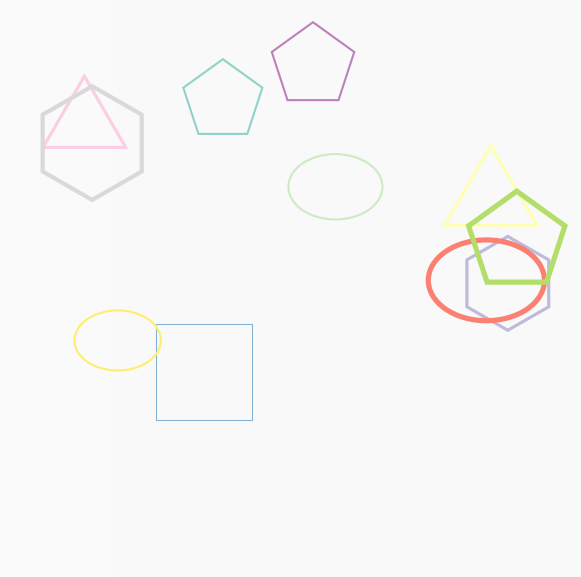[{"shape": "pentagon", "thickness": 1, "radius": 0.36, "center": [0.383, 0.825]}, {"shape": "triangle", "thickness": 1.5, "radius": 0.46, "center": [0.844, 0.655]}, {"shape": "hexagon", "thickness": 1.5, "radius": 0.41, "center": [0.874, 0.509]}, {"shape": "oval", "thickness": 2.5, "radius": 0.5, "center": [0.837, 0.514]}, {"shape": "square", "thickness": 0.5, "radius": 0.41, "center": [0.351, 0.355]}, {"shape": "pentagon", "thickness": 2.5, "radius": 0.44, "center": [0.889, 0.581]}, {"shape": "triangle", "thickness": 1.5, "radius": 0.41, "center": [0.145, 0.785]}, {"shape": "hexagon", "thickness": 2, "radius": 0.49, "center": [0.159, 0.751]}, {"shape": "pentagon", "thickness": 1, "radius": 0.37, "center": [0.539, 0.886]}, {"shape": "oval", "thickness": 1, "radius": 0.4, "center": [0.577, 0.676]}, {"shape": "oval", "thickness": 1, "radius": 0.37, "center": [0.202, 0.41]}]